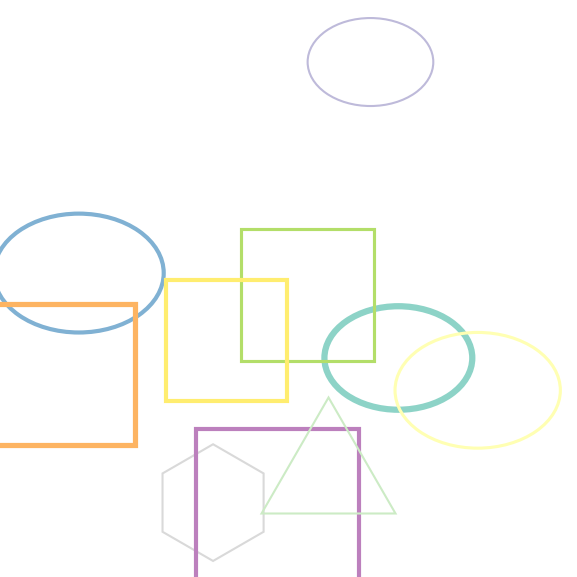[{"shape": "oval", "thickness": 3, "radius": 0.64, "center": [0.69, 0.379]}, {"shape": "oval", "thickness": 1.5, "radius": 0.72, "center": [0.827, 0.323]}, {"shape": "oval", "thickness": 1, "radius": 0.54, "center": [0.641, 0.892]}, {"shape": "oval", "thickness": 2, "radius": 0.74, "center": [0.136, 0.526]}, {"shape": "square", "thickness": 2.5, "radius": 0.61, "center": [0.112, 0.351]}, {"shape": "square", "thickness": 1.5, "radius": 0.57, "center": [0.532, 0.489]}, {"shape": "hexagon", "thickness": 1, "radius": 0.51, "center": [0.369, 0.129]}, {"shape": "square", "thickness": 2, "radius": 0.71, "center": [0.48, 0.114]}, {"shape": "triangle", "thickness": 1, "radius": 0.67, "center": [0.569, 0.177]}, {"shape": "square", "thickness": 2, "radius": 0.52, "center": [0.392, 0.41]}]